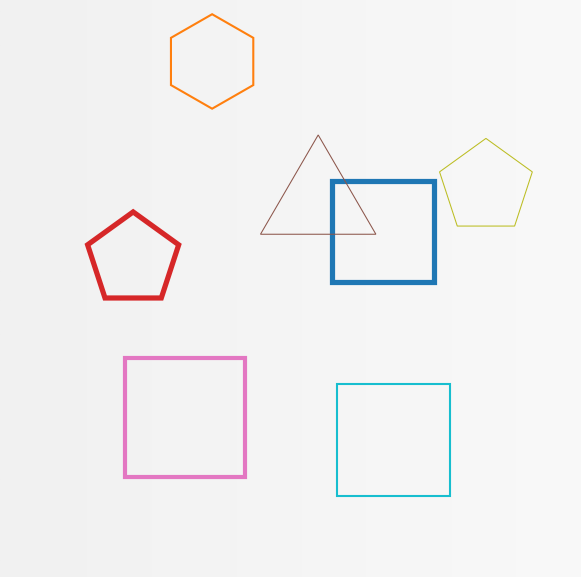[{"shape": "square", "thickness": 2.5, "radius": 0.44, "center": [0.66, 0.598]}, {"shape": "hexagon", "thickness": 1, "radius": 0.41, "center": [0.365, 0.893]}, {"shape": "pentagon", "thickness": 2.5, "radius": 0.41, "center": [0.229, 0.55]}, {"shape": "triangle", "thickness": 0.5, "radius": 0.57, "center": [0.547, 0.651]}, {"shape": "square", "thickness": 2, "radius": 0.51, "center": [0.319, 0.275]}, {"shape": "pentagon", "thickness": 0.5, "radius": 0.42, "center": [0.836, 0.676]}, {"shape": "square", "thickness": 1, "radius": 0.49, "center": [0.677, 0.237]}]